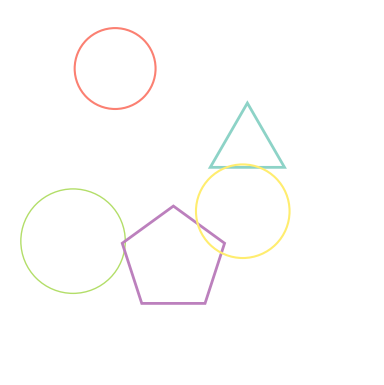[{"shape": "triangle", "thickness": 2, "radius": 0.56, "center": [0.643, 0.621]}, {"shape": "circle", "thickness": 1.5, "radius": 0.53, "center": [0.299, 0.822]}, {"shape": "circle", "thickness": 1, "radius": 0.68, "center": [0.19, 0.374]}, {"shape": "pentagon", "thickness": 2, "radius": 0.7, "center": [0.45, 0.325]}, {"shape": "circle", "thickness": 1.5, "radius": 0.61, "center": [0.631, 0.451]}]